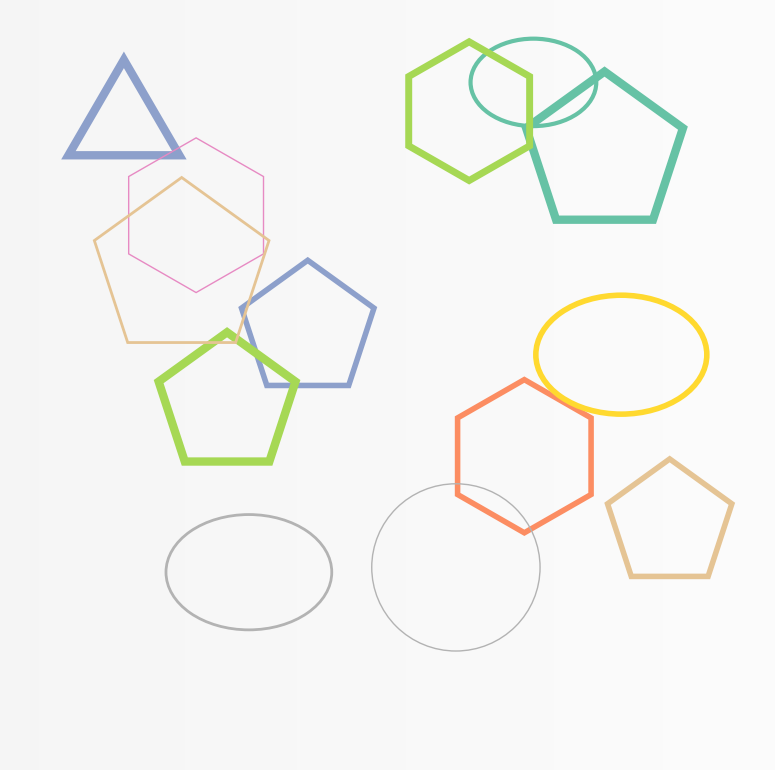[{"shape": "oval", "thickness": 1.5, "radius": 0.41, "center": [0.688, 0.893]}, {"shape": "pentagon", "thickness": 3, "radius": 0.53, "center": [0.78, 0.801]}, {"shape": "hexagon", "thickness": 2, "radius": 0.5, "center": [0.677, 0.408]}, {"shape": "triangle", "thickness": 3, "radius": 0.41, "center": [0.16, 0.84]}, {"shape": "pentagon", "thickness": 2, "radius": 0.45, "center": [0.397, 0.572]}, {"shape": "hexagon", "thickness": 0.5, "radius": 0.5, "center": [0.253, 0.72]}, {"shape": "hexagon", "thickness": 2.5, "radius": 0.45, "center": [0.605, 0.856]}, {"shape": "pentagon", "thickness": 3, "radius": 0.46, "center": [0.293, 0.476]}, {"shape": "oval", "thickness": 2, "radius": 0.55, "center": [0.802, 0.539]}, {"shape": "pentagon", "thickness": 2, "radius": 0.42, "center": [0.864, 0.32]}, {"shape": "pentagon", "thickness": 1, "radius": 0.59, "center": [0.234, 0.651]}, {"shape": "oval", "thickness": 1, "radius": 0.53, "center": [0.321, 0.257]}, {"shape": "circle", "thickness": 0.5, "radius": 0.54, "center": [0.588, 0.263]}]